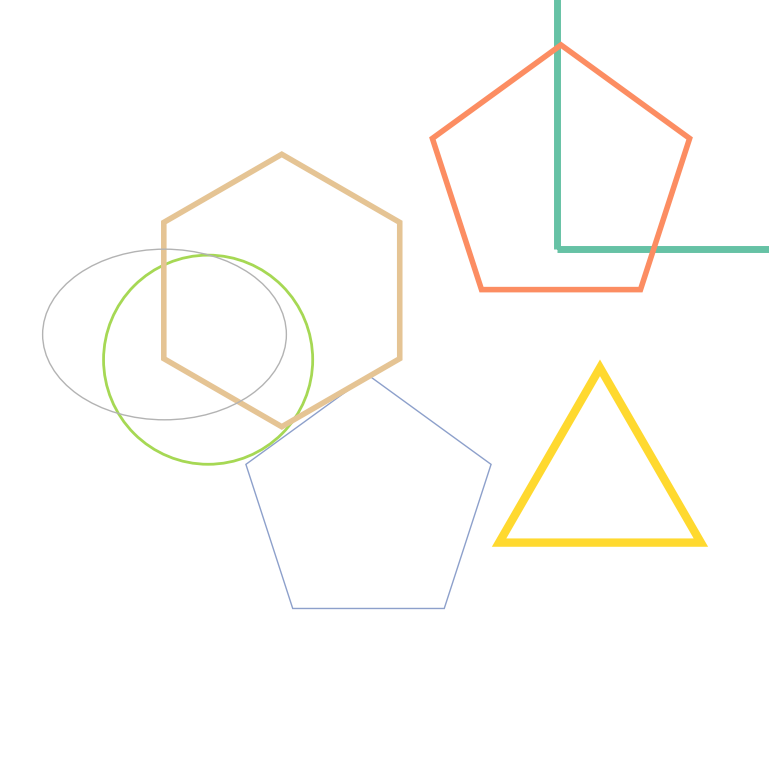[{"shape": "square", "thickness": 2.5, "radius": 0.81, "center": [0.886, 0.84]}, {"shape": "pentagon", "thickness": 2, "radius": 0.88, "center": [0.729, 0.766]}, {"shape": "pentagon", "thickness": 0.5, "radius": 0.84, "center": [0.479, 0.345]}, {"shape": "circle", "thickness": 1, "radius": 0.68, "center": [0.27, 0.533]}, {"shape": "triangle", "thickness": 3, "radius": 0.76, "center": [0.779, 0.371]}, {"shape": "hexagon", "thickness": 2, "radius": 0.88, "center": [0.366, 0.623]}, {"shape": "oval", "thickness": 0.5, "radius": 0.79, "center": [0.214, 0.566]}]